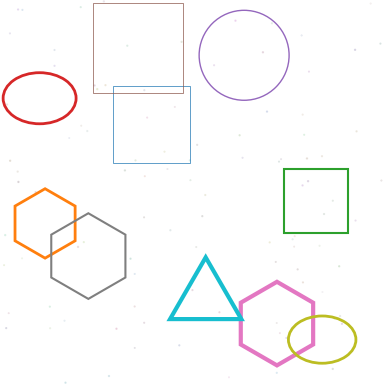[{"shape": "square", "thickness": 0.5, "radius": 0.5, "center": [0.394, 0.676]}, {"shape": "hexagon", "thickness": 2, "radius": 0.45, "center": [0.117, 0.42]}, {"shape": "square", "thickness": 1.5, "radius": 0.41, "center": [0.821, 0.477]}, {"shape": "oval", "thickness": 2, "radius": 0.47, "center": [0.103, 0.745]}, {"shape": "circle", "thickness": 1, "radius": 0.58, "center": [0.634, 0.856]}, {"shape": "square", "thickness": 0.5, "radius": 0.58, "center": [0.359, 0.875]}, {"shape": "hexagon", "thickness": 3, "radius": 0.54, "center": [0.719, 0.16]}, {"shape": "hexagon", "thickness": 1.5, "radius": 0.56, "center": [0.229, 0.335]}, {"shape": "oval", "thickness": 2, "radius": 0.44, "center": [0.837, 0.118]}, {"shape": "triangle", "thickness": 3, "radius": 0.53, "center": [0.534, 0.225]}]